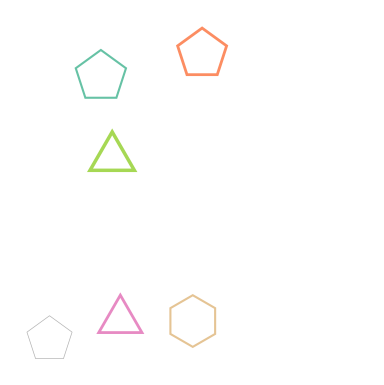[{"shape": "pentagon", "thickness": 1.5, "radius": 0.34, "center": [0.262, 0.802]}, {"shape": "pentagon", "thickness": 2, "radius": 0.33, "center": [0.525, 0.86]}, {"shape": "triangle", "thickness": 2, "radius": 0.32, "center": [0.313, 0.169]}, {"shape": "triangle", "thickness": 2.5, "radius": 0.33, "center": [0.291, 0.591]}, {"shape": "hexagon", "thickness": 1.5, "radius": 0.34, "center": [0.501, 0.166]}, {"shape": "pentagon", "thickness": 0.5, "radius": 0.31, "center": [0.129, 0.118]}]